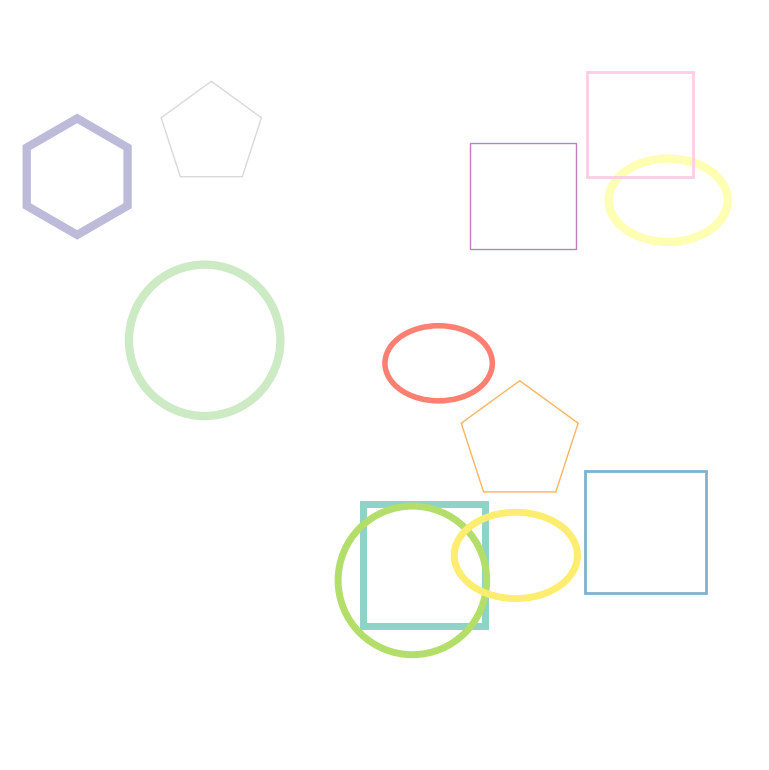[{"shape": "square", "thickness": 2.5, "radius": 0.4, "center": [0.55, 0.267]}, {"shape": "oval", "thickness": 3, "radius": 0.39, "center": [0.868, 0.74]}, {"shape": "hexagon", "thickness": 3, "radius": 0.38, "center": [0.1, 0.771]}, {"shape": "oval", "thickness": 2, "radius": 0.35, "center": [0.57, 0.528]}, {"shape": "square", "thickness": 1, "radius": 0.4, "center": [0.838, 0.309]}, {"shape": "pentagon", "thickness": 0.5, "radius": 0.4, "center": [0.675, 0.426]}, {"shape": "circle", "thickness": 2.5, "radius": 0.48, "center": [0.536, 0.246]}, {"shape": "square", "thickness": 1, "radius": 0.34, "center": [0.831, 0.838]}, {"shape": "pentagon", "thickness": 0.5, "radius": 0.34, "center": [0.274, 0.826]}, {"shape": "square", "thickness": 0.5, "radius": 0.34, "center": [0.679, 0.745]}, {"shape": "circle", "thickness": 3, "radius": 0.49, "center": [0.266, 0.558]}, {"shape": "oval", "thickness": 2.5, "radius": 0.4, "center": [0.67, 0.279]}]